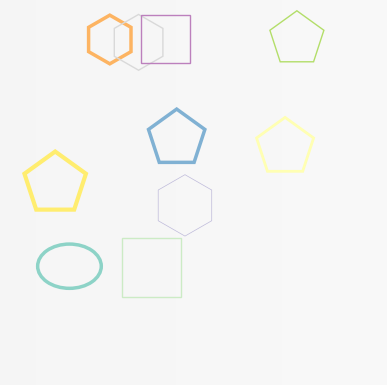[{"shape": "oval", "thickness": 2.5, "radius": 0.41, "center": [0.179, 0.309]}, {"shape": "pentagon", "thickness": 2, "radius": 0.39, "center": [0.736, 0.618]}, {"shape": "hexagon", "thickness": 0.5, "radius": 0.4, "center": [0.477, 0.467]}, {"shape": "pentagon", "thickness": 2.5, "radius": 0.38, "center": [0.456, 0.64]}, {"shape": "hexagon", "thickness": 2.5, "radius": 0.32, "center": [0.283, 0.897]}, {"shape": "pentagon", "thickness": 1, "radius": 0.37, "center": [0.766, 0.899]}, {"shape": "hexagon", "thickness": 1, "radius": 0.36, "center": [0.358, 0.89]}, {"shape": "square", "thickness": 1, "radius": 0.31, "center": [0.426, 0.898]}, {"shape": "square", "thickness": 1, "radius": 0.38, "center": [0.39, 0.304]}, {"shape": "pentagon", "thickness": 3, "radius": 0.42, "center": [0.142, 0.523]}]